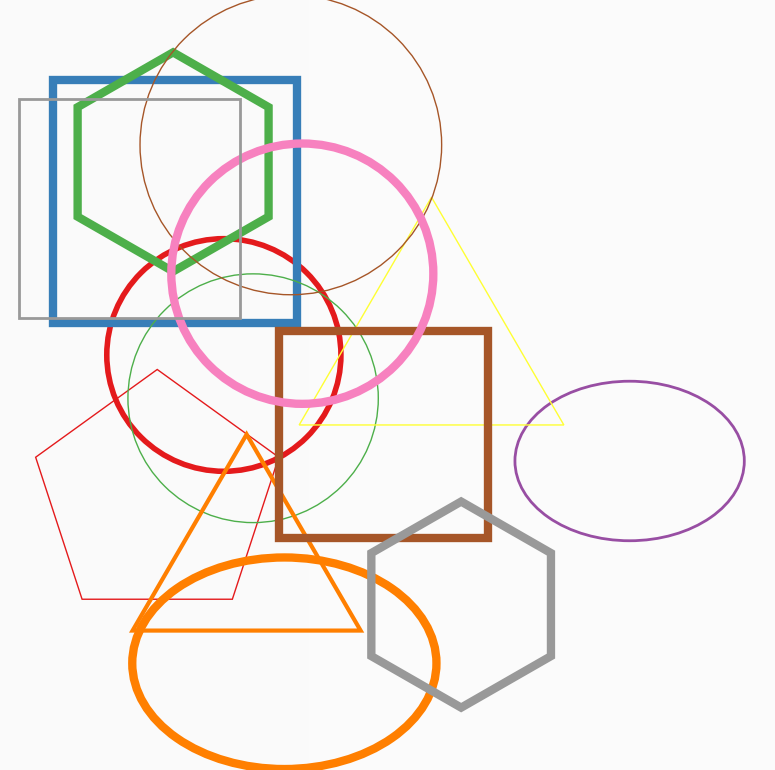[{"shape": "pentagon", "thickness": 0.5, "radius": 0.82, "center": [0.203, 0.355]}, {"shape": "circle", "thickness": 2, "radius": 0.76, "center": [0.289, 0.539]}, {"shape": "square", "thickness": 3, "radius": 0.79, "center": [0.226, 0.738]}, {"shape": "hexagon", "thickness": 3, "radius": 0.71, "center": [0.223, 0.79]}, {"shape": "circle", "thickness": 0.5, "radius": 0.81, "center": [0.327, 0.483]}, {"shape": "oval", "thickness": 1, "radius": 0.74, "center": [0.812, 0.401]}, {"shape": "triangle", "thickness": 1.5, "radius": 0.85, "center": [0.318, 0.266]}, {"shape": "oval", "thickness": 3, "radius": 0.98, "center": [0.367, 0.139]}, {"shape": "triangle", "thickness": 0.5, "radius": 0.99, "center": [0.557, 0.547]}, {"shape": "square", "thickness": 3, "radius": 0.67, "center": [0.495, 0.436]}, {"shape": "circle", "thickness": 0.5, "radius": 0.97, "center": [0.375, 0.812]}, {"shape": "circle", "thickness": 3, "radius": 0.85, "center": [0.39, 0.645]}, {"shape": "hexagon", "thickness": 3, "radius": 0.67, "center": [0.595, 0.215]}, {"shape": "square", "thickness": 1, "radius": 0.71, "center": [0.167, 0.729]}]